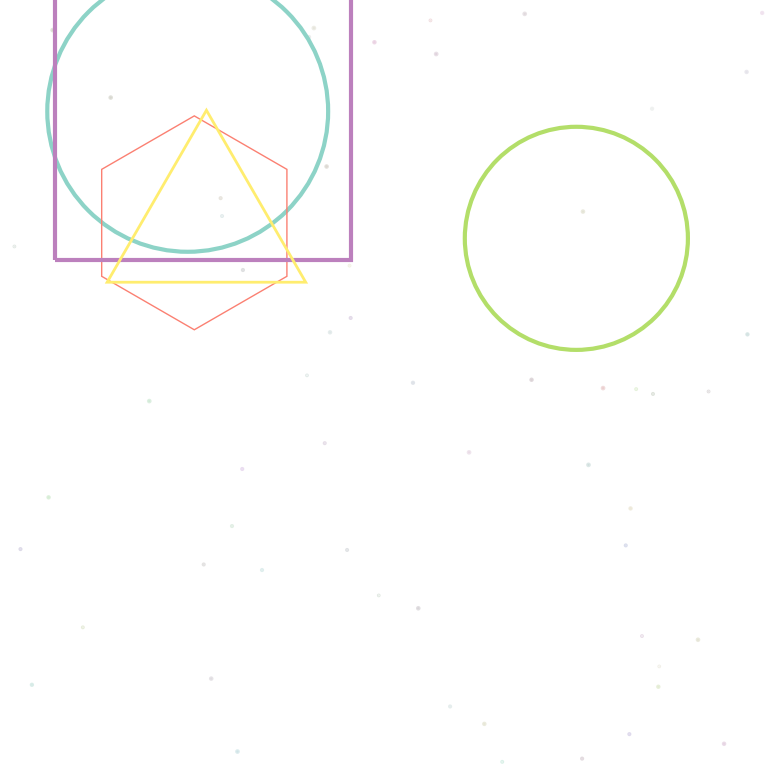[{"shape": "circle", "thickness": 1.5, "radius": 0.91, "center": [0.244, 0.855]}, {"shape": "hexagon", "thickness": 0.5, "radius": 0.69, "center": [0.252, 0.711]}, {"shape": "circle", "thickness": 1.5, "radius": 0.72, "center": [0.749, 0.69]}, {"shape": "square", "thickness": 1.5, "radius": 0.96, "center": [0.264, 0.854]}, {"shape": "triangle", "thickness": 1, "radius": 0.74, "center": [0.268, 0.708]}]